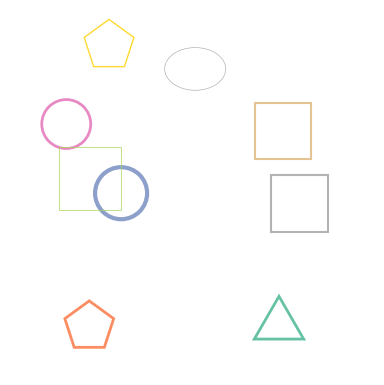[{"shape": "triangle", "thickness": 2, "radius": 0.37, "center": [0.725, 0.156]}, {"shape": "pentagon", "thickness": 2, "radius": 0.33, "center": [0.232, 0.152]}, {"shape": "circle", "thickness": 3, "radius": 0.34, "center": [0.315, 0.498]}, {"shape": "circle", "thickness": 2, "radius": 0.32, "center": [0.172, 0.678]}, {"shape": "square", "thickness": 0.5, "radius": 0.4, "center": [0.233, 0.536]}, {"shape": "pentagon", "thickness": 1, "radius": 0.34, "center": [0.283, 0.882]}, {"shape": "square", "thickness": 1.5, "radius": 0.36, "center": [0.735, 0.66]}, {"shape": "oval", "thickness": 0.5, "radius": 0.4, "center": [0.507, 0.821]}, {"shape": "square", "thickness": 1.5, "radius": 0.37, "center": [0.777, 0.472]}]